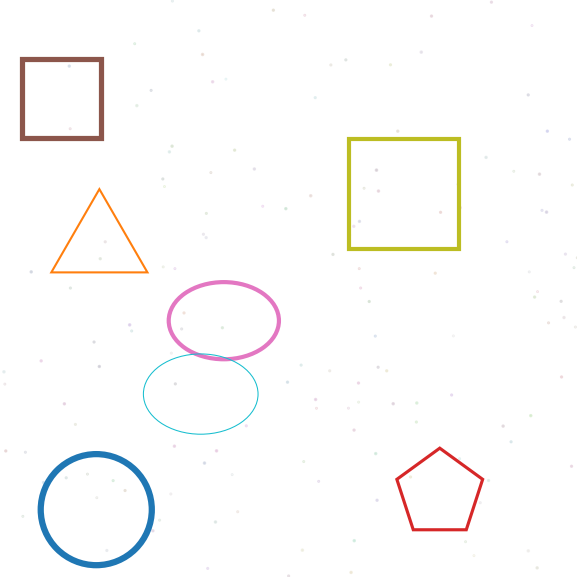[{"shape": "circle", "thickness": 3, "radius": 0.48, "center": [0.167, 0.117]}, {"shape": "triangle", "thickness": 1, "radius": 0.48, "center": [0.172, 0.576]}, {"shape": "pentagon", "thickness": 1.5, "radius": 0.39, "center": [0.761, 0.145]}, {"shape": "square", "thickness": 2.5, "radius": 0.34, "center": [0.106, 0.828]}, {"shape": "oval", "thickness": 2, "radius": 0.48, "center": [0.388, 0.444]}, {"shape": "square", "thickness": 2, "radius": 0.48, "center": [0.699, 0.663]}, {"shape": "oval", "thickness": 0.5, "radius": 0.5, "center": [0.348, 0.317]}]